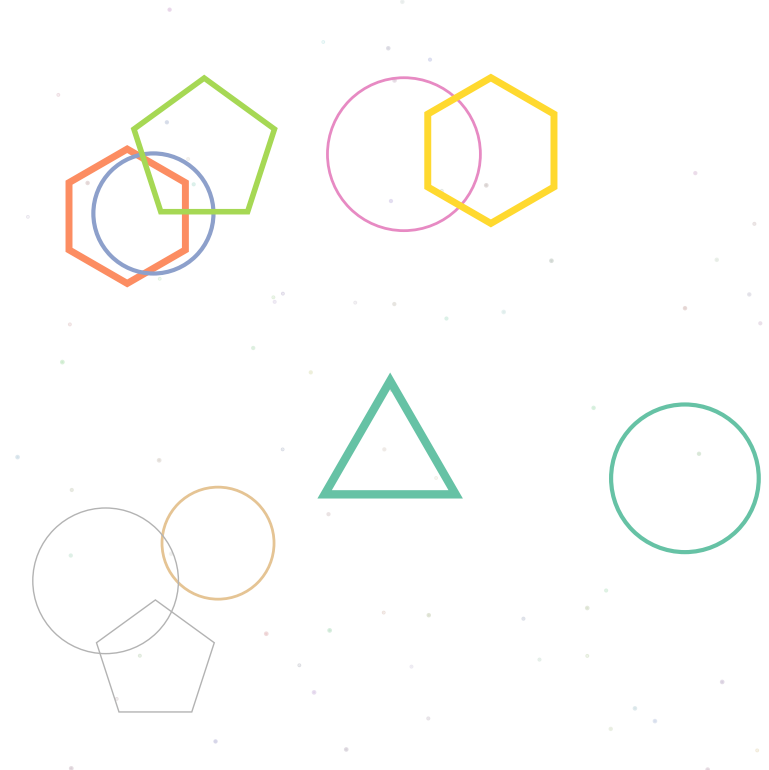[{"shape": "triangle", "thickness": 3, "radius": 0.49, "center": [0.507, 0.407]}, {"shape": "circle", "thickness": 1.5, "radius": 0.48, "center": [0.89, 0.379]}, {"shape": "hexagon", "thickness": 2.5, "radius": 0.44, "center": [0.165, 0.719]}, {"shape": "circle", "thickness": 1.5, "radius": 0.39, "center": [0.199, 0.723]}, {"shape": "circle", "thickness": 1, "radius": 0.5, "center": [0.525, 0.8]}, {"shape": "pentagon", "thickness": 2, "radius": 0.48, "center": [0.265, 0.803]}, {"shape": "hexagon", "thickness": 2.5, "radius": 0.47, "center": [0.637, 0.804]}, {"shape": "circle", "thickness": 1, "radius": 0.36, "center": [0.283, 0.295]}, {"shape": "circle", "thickness": 0.5, "radius": 0.47, "center": [0.137, 0.246]}, {"shape": "pentagon", "thickness": 0.5, "radius": 0.4, "center": [0.202, 0.14]}]